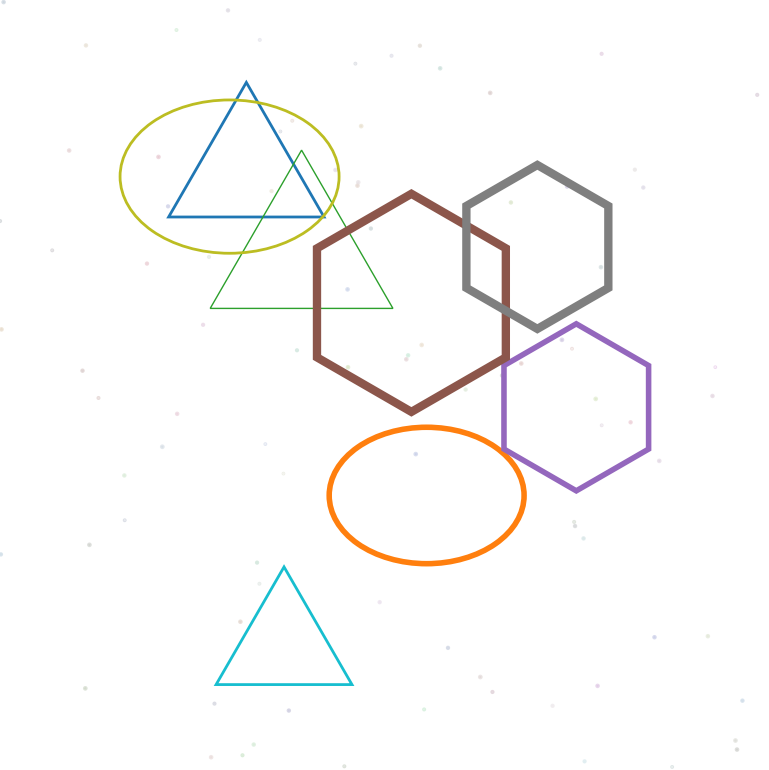[{"shape": "triangle", "thickness": 1, "radius": 0.58, "center": [0.32, 0.776]}, {"shape": "oval", "thickness": 2, "radius": 0.63, "center": [0.554, 0.357]}, {"shape": "triangle", "thickness": 0.5, "radius": 0.69, "center": [0.392, 0.668]}, {"shape": "hexagon", "thickness": 2, "radius": 0.54, "center": [0.748, 0.471]}, {"shape": "hexagon", "thickness": 3, "radius": 0.71, "center": [0.534, 0.607]}, {"shape": "hexagon", "thickness": 3, "radius": 0.53, "center": [0.698, 0.679]}, {"shape": "oval", "thickness": 1, "radius": 0.71, "center": [0.298, 0.771]}, {"shape": "triangle", "thickness": 1, "radius": 0.51, "center": [0.369, 0.162]}]